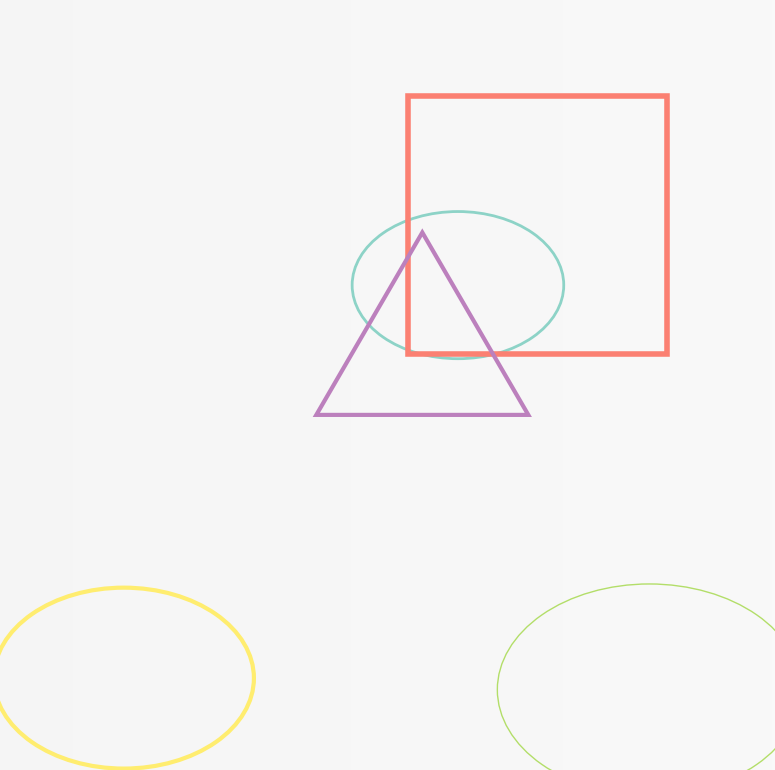[{"shape": "oval", "thickness": 1, "radius": 0.68, "center": [0.591, 0.63]}, {"shape": "square", "thickness": 2, "radius": 0.84, "center": [0.694, 0.708]}, {"shape": "oval", "thickness": 0.5, "radius": 0.98, "center": [0.838, 0.104]}, {"shape": "triangle", "thickness": 1.5, "radius": 0.79, "center": [0.545, 0.54]}, {"shape": "oval", "thickness": 1.5, "radius": 0.84, "center": [0.16, 0.119]}]